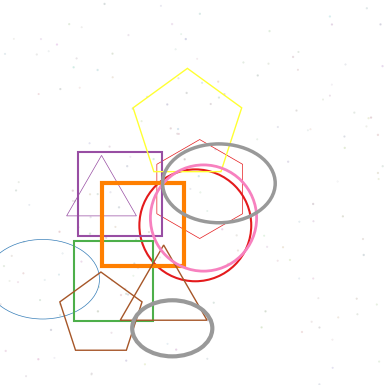[{"shape": "hexagon", "thickness": 0.5, "radius": 0.64, "center": [0.519, 0.509]}, {"shape": "circle", "thickness": 1.5, "radius": 0.73, "center": [0.507, 0.415]}, {"shape": "oval", "thickness": 0.5, "radius": 0.74, "center": [0.111, 0.275]}, {"shape": "square", "thickness": 1.5, "radius": 0.52, "center": [0.295, 0.27]}, {"shape": "square", "thickness": 1.5, "radius": 0.54, "center": [0.312, 0.497]}, {"shape": "triangle", "thickness": 0.5, "radius": 0.52, "center": [0.264, 0.492]}, {"shape": "square", "thickness": 3, "radius": 0.54, "center": [0.372, 0.417]}, {"shape": "pentagon", "thickness": 1, "radius": 0.74, "center": [0.487, 0.674]}, {"shape": "triangle", "thickness": 1, "radius": 0.65, "center": [0.425, 0.233]}, {"shape": "pentagon", "thickness": 1, "radius": 0.56, "center": [0.262, 0.181]}, {"shape": "circle", "thickness": 2, "radius": 0.69, "center": [0.529, 0.434]}, {"shape": "oval", "thickness": 2.5, "radius": 0.73, "center": [0.569, 0.524]}, {"shape": "oval", "thickness": 3, "radius": 0.52, "center": [0.447, 0.147]}]